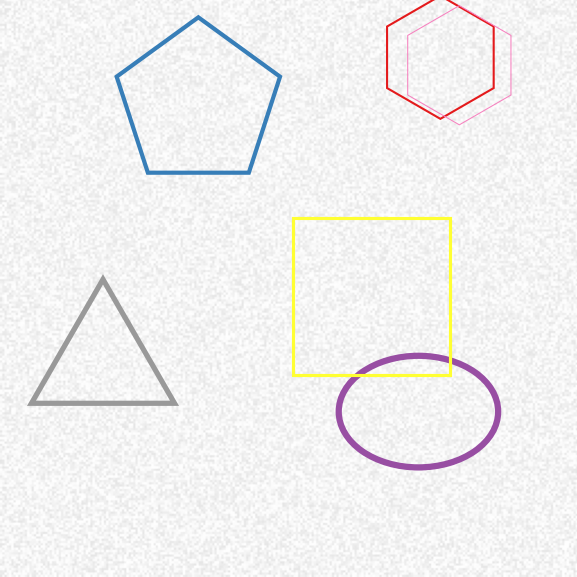[{"shape": "hexagon", "thickness": 1, "radius": 0.53, "center": [0.763, 0.9]}, {"shape": "pentagon", "thickness": 2, "radius": 0.74, "center": [0.343, 0.82]}, {"shape": "oval", "thickness": 3, "radius": 0.69, "center": [0.725, 0.286]}, {"shape": "square", "thickness": 1.5, "radius": 0.68, "center": [0.643, 0.486]}, {"shape": "hexagon", "thickness": 0.5, "radius": 0.52, "center": [0.795, 0.886]}, {"shape": "triangle", "thickness": 2.5, "radius": 0.72, "center": [0.178, 0.372]}]